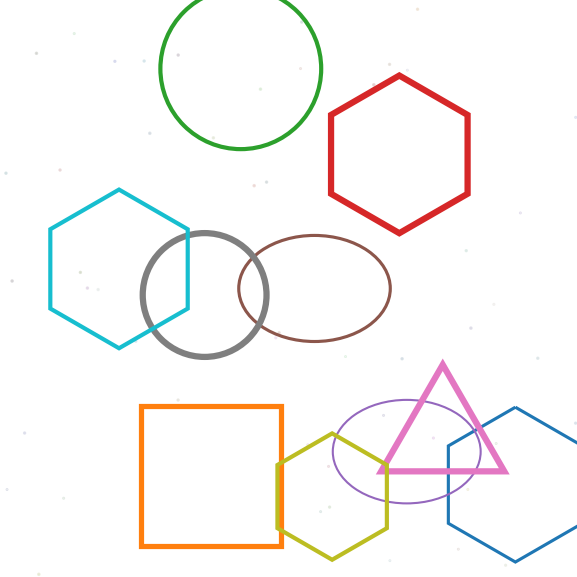[{"shape": "hexagon", "thickness": 1.5, "radius": 0.67, "center": [0.892, 0.16]}, {"shape": "square", "thickness": 2.5, "radius": 0.61, "center": [0.365, 0.175]}, {"shape": "circle", "thickness": 2, "radius": 0.7, "center": [0.417, 0.88]}, {"shape": "hexagon", "thickness": 3, "radius": 0.68, "center": [0.691, 0.732]}, {"shape": "oval", "thickness": 1, "radius": 0.64, "center": [0.704, 0.217]}, {"shape": "oval", "thickness": 1.5, "radius": 0.66, "center": [0.545, 0.5]}, {"shape": "triangle", "thickness": 3, "radius": 0.62, "center": [0.767, 0.244]}, {"shape": "circle", "thickness": 3, "radius": 0.54, "center": [0.354, 0.488]}, {"shape": "hexagon", "thickness": 2, "radius": 0.55, "center": [0.575, 0.139]}, {"shape": "hexagon", "thickness": 2, "radius": 0.69, "center": [0.206, 0.533]}]